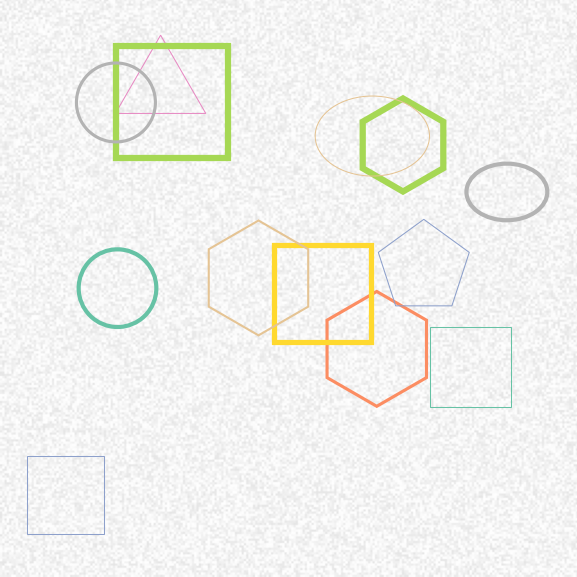[{"shape": "square", "thickness": 0.5, "radius": 0.35, "center": [0.814, 0.364]}, {"shape": "circle", "thickness": 2, "radius": 0.34, "center": [0.203, 0.5]}, {"shape": "hexagon", "thickness": 1.5, "radius": 0.5, "center": [0.652, 0.395]}, {"shape": "pentagon", "thickness": 0.5, "radius": 0.41, "center": [0.734, 0.537]}, {"shape": "square", "thickness": 0.5, "radius": 0.34, "center": [0.113, 0.142]}, {"shape": "triangle", "thickness": 0.5, "radius": 0.45, "center": [0.278, 0.848]}, {"shape": "square", "thickness": 3, "radius": 0.49, "center": [0.297, 0.822]}, {"shape": "hexagon", "thickness": 3, "radius": 0.4, "center": [0.698, 0.748]}, {"shape": "square", "thickness": 2.5, "radius": 0.42, "center": [0.558, 0.491]}, {"shape": "hexagon", "thickness": 1, "radius": 0.5, "center": [0.448, 0.518]}, {"shape": "oval", "thickness": 0.5, "radius": 0.49, "center": [0.645, 0.764]}, {"shape": "circle", "thickness": 1.5, "radius": 0.34, "center": [0.201, 0.822]}, {"shape": "oval", "thickness": 2, "radius": 0.35, "center": [0.878, 0.667]}]